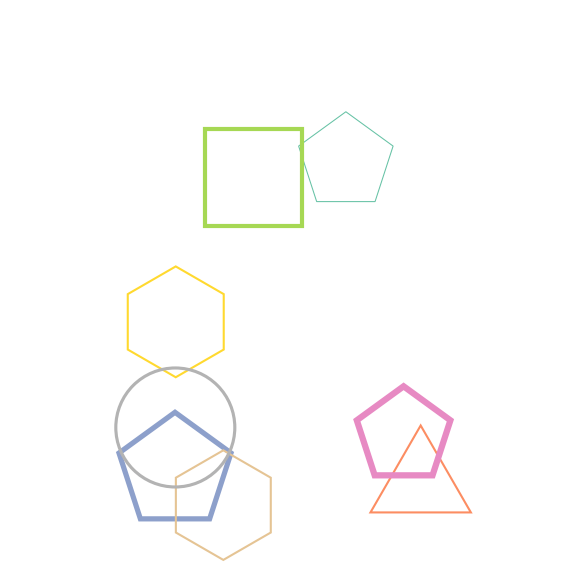[{"shape": "pentagon", "thickness": 0.5, "radius": 0.43, "center": [0.599, 0.72]}, {"shape": "triangle", "thickness": 1, "radius": 0.5, "center": [0.728, 0.162]}, {"shape": "pentagon", "thickness": 2.5, "radius": 0.51, "center": [0.303, 0.183]}, {"shape": "pentagon", "thickness": 3, "radius": 0.43, "center": [0.699, 0.245]}, {"shape": "square", "thickness": 2, "radius": 0.42, "center": [0.439, 0.691]}, {"shape": "hexagon", "thickness": 1, "radius": 0.48, "center": [0.304, 0.442]}, {"shape": "hexagon", "thickness": 1, "radius": 0.47, "center": [0.387, 0.124]}, {"shape": "circle", "thickness": 1.5, "radius": 0.52, "center": [0.304, 0.259]}]